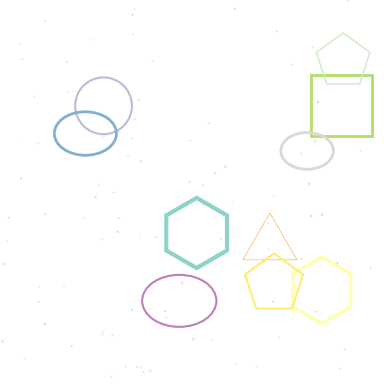[{"shape": "hexagon", "thickness": 3, "radius": 0.46, "center": [0.511, 0.395]}, {"shape": "hexagon", "thickness": 2.5, "radius": 0.43, "center": [0.836, 0.246]}, {"shape": "circle", "thickness": 1.5, "radius": 0.37, "center": [0.269, 0.725]}, {"shape": "oval", "thickness": 2, "radius": 0.4, "center": [0.222, 0.653]}, {"shape": "triangle", "thickness": 0.5, "radius": 0.41, "center": [0.701, 0.366]}, {"shape": "square", "thickness": 2, "radius": 0.4, "center": [0.888, 0.726]}, {"shape": "oval", "thickness": 2, "radius": 0.34, "center": [0.798, 0.608]}, {"shape": "oval", "thickness": 1.5, "radius": 0.48, "center": [0.466, 0.219]}, {"shape": "pentagon", "thickness": 1, "radius": 0.37, "center": [0.891, 0.841]}, {"shape": "pentagon", "thickness": 1.5, "radius": 0.4, "center": [0.712, 0.262]}]